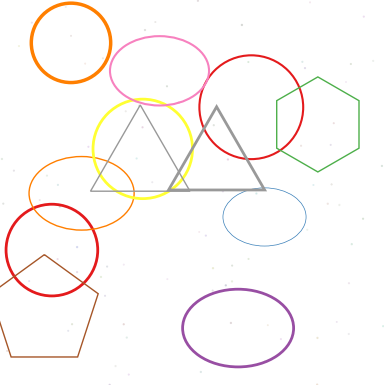[{"shape": "circle", "thickness": 1.5, "radius": 0.67, "center": [0.653, 0.722]}, {"shape": "circle", "thickness": 2, "radius": 0.6, "center": [0.135, 0.35]}, {"shape": "oval", "thickness": 0.5, "radius": 0.54, "center": [0.687, 0.436]}, {"shape": "hexagon", "thickness": 1, "radius": 0.62, "center": [0.826, 0.677]}, {"shape": "oval", "thickness": 2, "radius": 0.72, "center": [0.618, 0.148]}, {"shape": "oval", "thickness": 1, "radius": 0.68, "center": [0.212, 0.498]}, {"shape": "circle", "thickness": 2.5, "radius": 0.52, "center": [0.184, 0.889]}, {"shape": "circle", "thickness": 2, "radius": 0.65, "center": [0.371, 0.613]}, {"shape": "pentagon", "thickness": 1, "radius": 0.73, "center": [0.115, 0.192]}, {"shape": "oval", "thickness": 1.5, "radius": 0.64, "center": [0.414, 0.816]}, {"shape": "triangle", "thickness": 2, "radius": 0.72, "center": [0.563, 0.579]}, {"shape": "triangle", "thickness": 1, "radius": 0.75, "center": [0.364, 0.578]}]